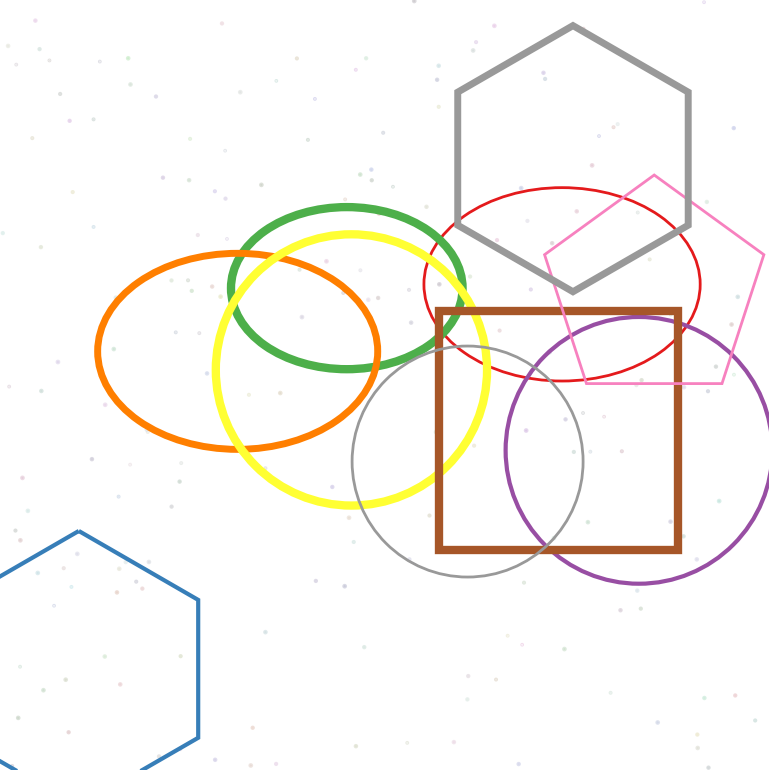[{"shape": "oval", "thickness": 1, "radius": 0.9, "center": [0.73, 0.631]}, {"shape": "hexagon", "thickness": 1.5, "radius": 0.9, "center": [0.102, 0.131]}, {"shape": "oval", "thickness": 3, "radius": 0.75, "center": [0.45, 0.626]}, {"shape": "circle", "thickness": 1.5, "radius": 0.87, "center": [0.83, 0.415]}, {"shape": "oval", "thickness": 2.5, "radius": 0.91, "center": [0.309, 0.544]}, {"shape": "circle", "thickness": 3, "radius": 0.88, "center": [0.456, 0.52]}, {"shape": "square", "thickness": 3, "radius": 0.78, "center": [0.726, 0.441]}, {"shape": "pentagon", "thickness": 1, "radius": 0.75, "center": [0.85, 0.623]}, {"shape": "hexagon", "thickness": 2.5, "radius": 0.86, "center": [0.744, 0.794]}, {"shape": "circle", "thickness": 1, "radius": 0.75, "center": [0.607, 0.401]}]